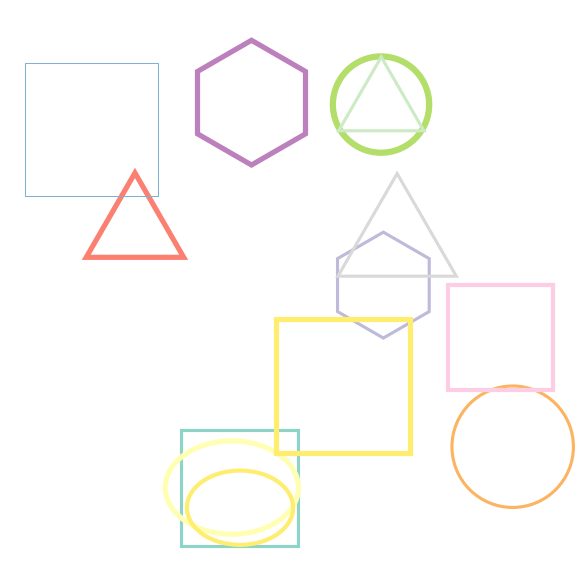[{"shape": "square", "thickness": 1.5, "radius": 0.51, "center": [0.415, 0.154]}, {"shape": "oval", "thickness": 2.5, "radius": 0.58, "center": [0.401, 0.155]}, {"shape": "hexagon", "thickness": 1.5, "radius": 0.46, "center": [0.664, 0.505]}, {"shape": "triangle", "thickness": 2.5, "radius": 0.49, "center": [0.234, 0.602]}, {"shape": "square", "thickness": 0.5, "radius": 0.58, "center": [0.158, 0.775]}, {"shape": "circle", "thickness": 1.5, "radius": 0.53, "center": [0.888, 0.226]}, {"shape": "circle", "thickness": 3, "radius": 0.42, "center": [0.66, 0.818]}, {"shape": "square", "thickness": 2, "radius": 0.45, "center": [0.867, 0.415]}, {"shape": "triangle", "thickness": 1.5, "radius": 0.59, "center": [0.688, 0.58]}, {"shape": "hexagon", "thickness": 2.5, "radius": 0.54, "center": [0.436, 0.821]}, {"shape": "triangle", "thickness": 1.5, "radius": 0.43, "center": [0.66, 0.815]}, {"shape": "square", "thickness": 2.5, "radius": 0.58, "center": [0.594, 0.33]}, {"shape": "oval", "thickness": 2, "radius": 0.46, "center": [0.416, 0.12]}]